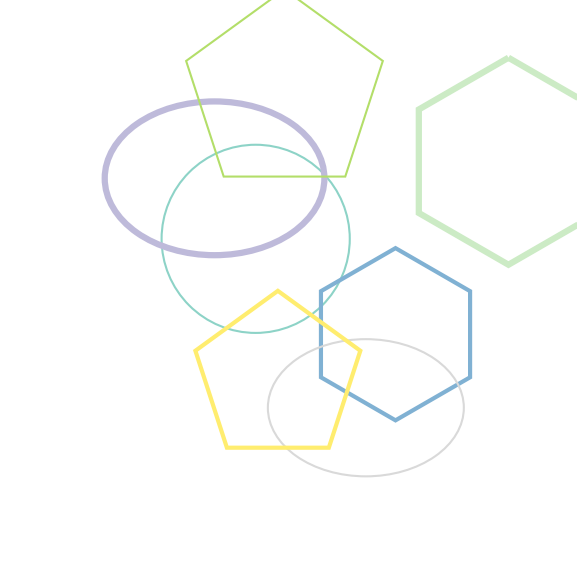[{"shape": "circle", "thickness": 1, "radius": 0.81, "center": [0.443, 0.586]}, {"shape": "oval", "thickness": 3, "radius": 0.95, "center": [0.372, 0.69]}, {"shape": "hexagon", "thickness": 2, "radius": 0.75, "center": [0.685, 0.42]}, {"shape": "pentagon", "thickness": 1, "radius": 0.9, "center": [0.493, 0.838]}, {"shape": "oval", "thickness": 1, "radius": 0.85, "center": [0.634, 0.293]}, {"shape": "hexagon", "thickness": 3, "radius": 0.9, "center": [0.88, 0.72]}, {"shape": "pentagon", "thickness": 2, "radius": 0.75, "center": [0.481, 0.345]}]